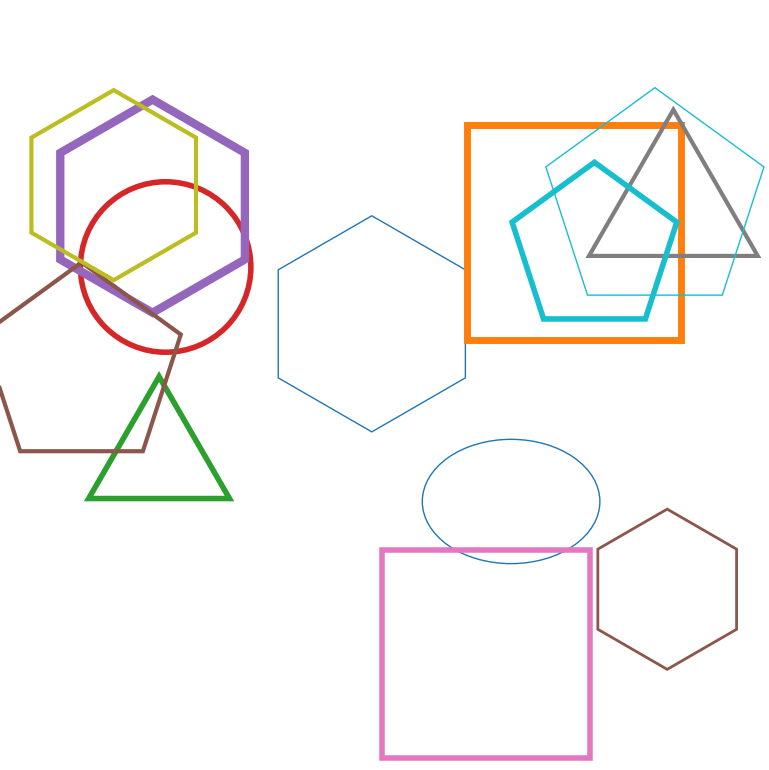[{"shape": "oval", "thickness": 0.5, "radius": 0.58, "center": [0.664, 0.349]}, {"shape": "hexagon", "thickness": 0.5, "radius": 0.7, "center": [0.483, 0.579]}, {"shape": "square", "thickness": 2.5, "radius": 0.7, "center": [0.746, 0.698]}, {"shape": "triangle", "thickness": 2, "radius": 0.53, "center": [0.207, 0.405]}, {"shape": "circle", "thickness": 2, "radius": 0.55, "center": [0.215, 0.653]}, {"shape": "hexagon", "thickness": 3, "radius": 0.69, "center": [0.198, 0.732]}, {"shape": "hexagon", "thickness": 1, "radius": 0.52, "center": [0.867, 0.235]}, {"shape": "pentagon", "thickness": 1.5, "radius": 0.68, "center": [0.106, 0.524]}, {"shape": "square", "thickness": 2, "radius": 0.67, "center": [0.631, 0.151]}, {"shape": "triangle", "thickness": 1.5, "radius": 0.63, "center": [0.875, 0.731]}, {"shape": "hexagon", "thickness": 1.5, "radius": 0.62, "center": [0.148, 0.76]}, {"shape": "pentagon", "thickness": 0.5, "radius": 0.74, "center": [0.851, 0.737]}, {"shape": "pentagon", "thickness": 2, "radius": 0.56, "center": [0.772, 0.677]}]